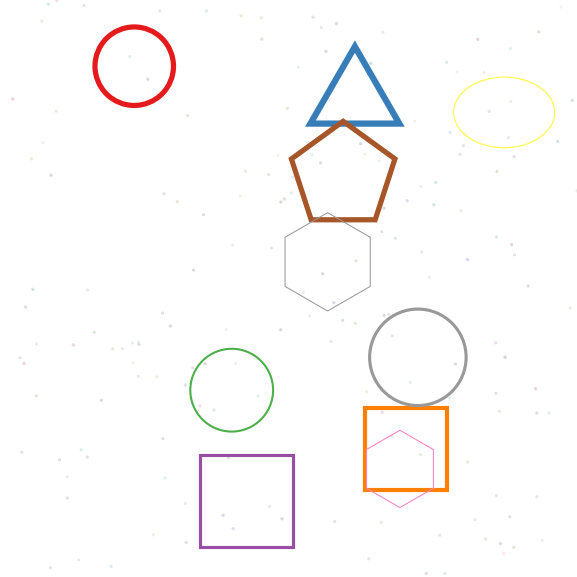[{"shape": "circle", "thickness": 2.5, "radius": 0.34, "center": [0.232, 0.884]}, {"shape": "triangle", "thickness": 3, "radius": 0.44, "center": [0.615, 0.83]}, {"shape": "circle", "thickness": 1, "radius": 0.36, "center": [0.401, 0.324]}, {"shape": "square", "thickness": 1.5, "radius": 0.4, "center": [0.427, 0.131]}, {"shape": "square", "thickness": 2, "radius": 0.35, "center": [0.703, 0.221]}, {"shape": "oval", "thickness": 0.5, "radius": 0.44, "center": [0.873, 0.804]}, {"shape": "pentagon", "thickness": 2.5, "radius": 0.47, "center": [0.594, 0.695]}, {"shape": "hexagon", "thickness": 0.5, "radius": 0.33, "center": [0.692, 0.187]}, {"shape": "circle", "thickness": 1.5, "radius": 0.42, "center": [0.724, 0.38]}, {"shape": "hexagon", "thickness": 0.5, "radius": 0.43, "center": [0.567, 0.546]}]